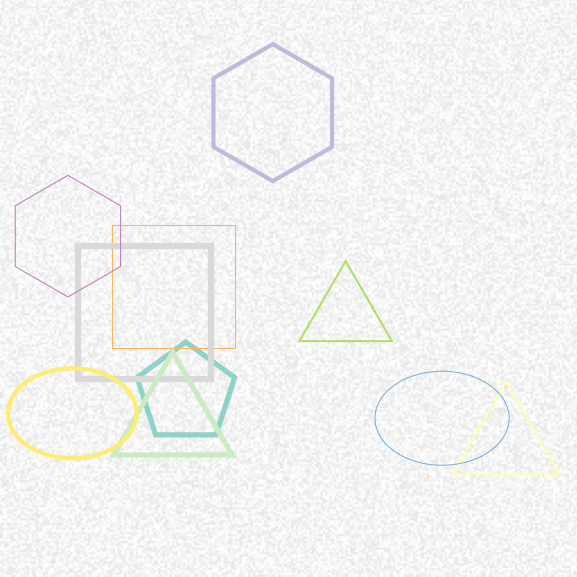[{"shape": "pentagon", "thickness": 2.5, "radius": 0.44, "center": [0.322, 0.318]}, {"shape": "triangle", "thickness": 1, "radius": 0.54, "center": [0.876, 0.231]}, {"shape": "hexagon", "thickness": 2, "radius": 0.59, "center": [0.472, 0.804]}, {"shape": "oval", "thickness": 0.5, "radius": 0.58, "center": [0.765, 0.275]}, {"shape": "square", "thickness": 0.5, "radius": 0.53, "center": [0.301, 0.503]}, {"shape": "triangle", "thickness": 1, "radius": 0.46, "center": [0.598, 0.455]}, {"shape": "square", "thickness": 3, "radius": 0.58, "center": [0.25, 0.457]}, {"shape": "hexagon", "thickness": 0.5, "radius": 0.53, "center": [0.118, 0.59]}, {"shape": "triangle", "thickness": 2.5, "radius": 0.59, "center": [0.299, 0.271]}, {"shape": "oval", "thickness": 2, "radius": 0.56, "center": [0.125, 0.284]}]